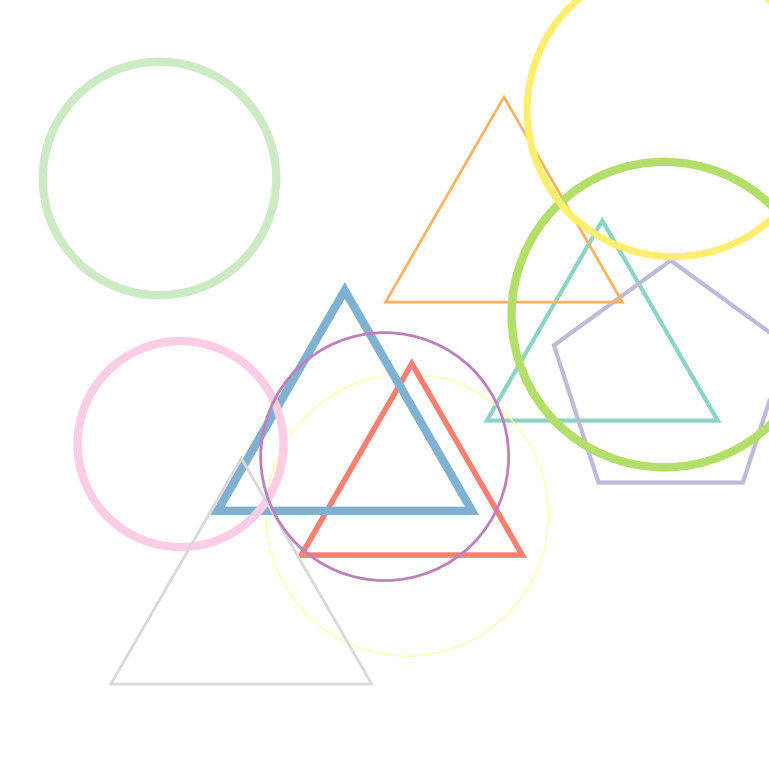[{"shape": "triangle", "thickness": 1.5, "radius": 0.87, "center": [0.782, 0.54]}, {"shape": "circle", "thickness": 0.5, "radius": 0.92, "center": [0.529, 0.331]}, {"shape": "pentagon", "thickness": 1.5, "radius": 0.8, "center": [0.871, 0.502]}, {"shape": "triangle", "thickness": 2, "radius": 0.83, "center": [0.535, 0.362]}, {"shape": "triangle", "thickness": 3, "radius": 0.95, "center": [0.448, 0.432]}, {"shape": "triangle", "thickness": 1, "radius": 0.89, "center": [0.655, 0.696]}, {"shape": "circle", "thickness": 3, "radius": 0.99, "center": [0.863, 0.591]}, {"shape": "circle", "thickness": 3, "radius": 0.67, "center": [0.234, 0.423]}, {"shape": "triangle", "thickness": 1, "radius": 0.98, "center": [0.313, 0.209]}, {"shape": "circle", "thickness": 1, "radius": 0.8, "center": [0.5, 0.407]}, {"shape": "circle", "thickness": 3, "radius": 0.76, "center": [0.207, 0.768]}, {"shape": "circle", "thickness": 2.5, "radius": 0.95, "center": [0.875, 0.857]}]